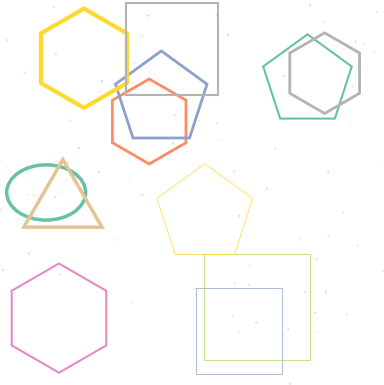[{"shape": "oval", "thickness": 2.5, "radius": 0.51, "center": [0.12, 0.5]}, {"shape": "pentagon", "thickness": 1.5, "radius": 0.6, "center": [0.799, 0.79]}, {"shape": "hexagon", "thickness": 2, "radius": 0.55, "center": [0.388, 0.684]}, {"shape": "pentagon", "thickness": 2, "radius": 0.62, "center": [0.419, 0.743]}, {"shape": "square", "thickness": 0.5, "radius": 0.56, "center": [0.621, 0.14]}, {"shape": "hexagon", "thickness": 1.5, "radius": 0.71, "center": [0.153, 0.174]}, {"shape": "square", "thickness": 0.5, "radius": 0.69, "center": [0.668, 0.203]}, {"shape": "hexagon", "thickness": 3, "radius": 0.64, "center": [0.218, 0.849]}, {"shape": "pentagon", "thickness": 0.5, "radius": 0.65, "center": [0.532, 0.444]}, {"shape": "triangle", "thickness": 2.5, "radius": 0.59, "center": [0.163, 0.469]}, {"shape": "square", "thickness": 1.5, "radius": 0.6, "center": [0.447, 0.873]}, {"shape": "hexagon", "thickness": 2, "radius": 0.52, "center": [0.843, 0.81]}]